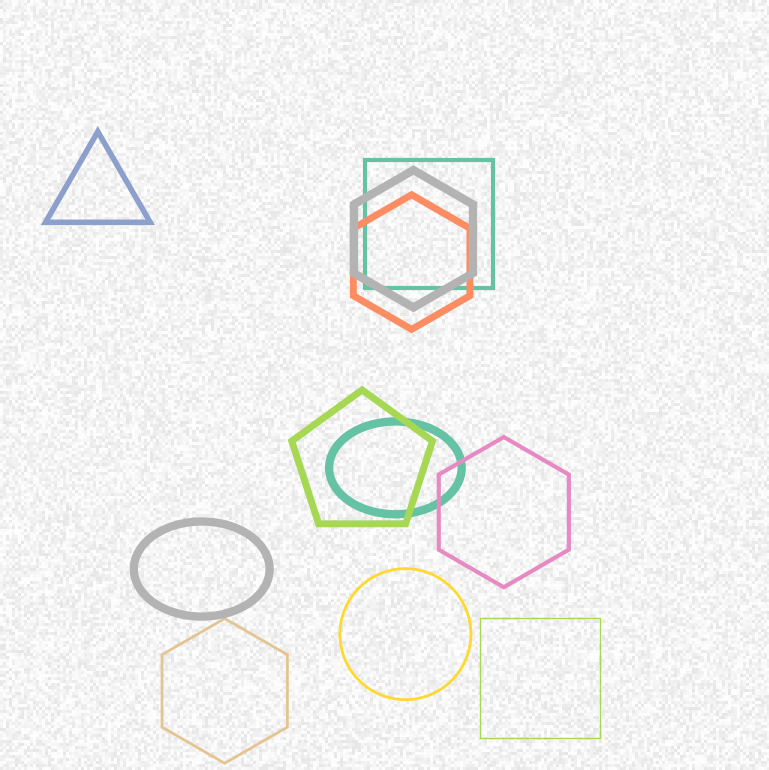[{"shape": "oval", "thickness": 3, "radius": 0.43, "center": [0.514, 0.392]}, {"shape": "square", "thickness": 1.5, "radius": 0.41, "center": [0.557, 0.709]}, {"shape": "hexagon", "thickness": 2.5, "radius": 0.44, "center": [0.535, 0.66]}, {"shape": "triangle", "thickness": 2, "radius": 0.39, "center": [0.127, 0.751]}, {"shape": "hexagon", "thickness": 1.5, "radius": 0.49, "center": [0.654, 0.335]}, {"shape": "square", "thickness": 0.5, "radius": 0.39, "center": [0.702, 0.119]}, {"shape": "pentagon", "thickness": 2.5, "radius": 0.48, "center": [0.47, 0.398]}, {"shape": "circle", "thickness": 1, "radius": 0.43, "center": [0.526, 0.176]}, {"shape": "hexagon", "thickness": 1, "radius": 0.47, "center": [0.292, 0.103]}, {"shape": "hexagon", "thickness": 3, "radius": 0.45, "center": [0.537, 0.69]}, {"shape": "oval", "thickness": 3, "radius": 0.44, "center": [0.262, 0.261]}]